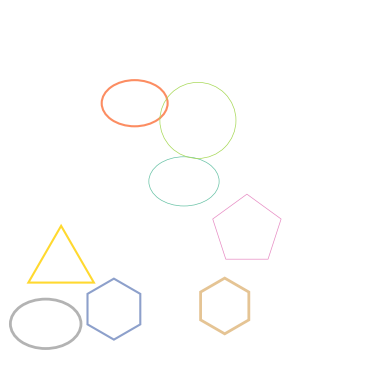[{"shape": "oval", "thickness": 0.5, "radius": 0.46, "center": [0.478, 0.529]}, {"shape": "oval", "thickness": 1.5, "radius": 0.43, "center": [0.35, 0.732]}, {"shape": "hexagon", "thickness": 1.5, "radius": 0.4, "center": [0.296, 0.197]}, {"shape": "pentagon", "thickness": 0.5, "radius": 0.47, "center": [0.641, 0.402]}, {"shape": "circle", "thickness": 0.5, "radius": 0.49, "center": [0.514, 0.687]}, {"shape": "triangle", "thickness": 1.5, "radius": 0.49, "center": [0.159, 0.315]}, {"shape": "hexagon", "thickness": 2, "radius": 0.36, "center": [0.584, 0.205]}, {"shape": "oval", "thickness": 2, "radius": 0.46, "center": [0.119, 0.159]}]